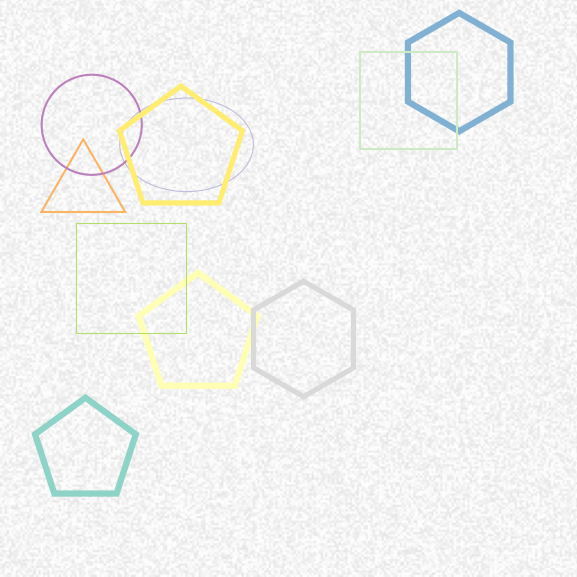[{"shape": "pentagon", "thickness": 3, "radius": 0.46, "center": [0.148, 0.219]}, {"shape": "pentagon", "thickness": 3, "radius": 0.54, "center": [0.343, 0.419]}, {"shape": "oval", "thickness": 0.5, "radius": 0.58, "center": [0.323, 0.748]}, {"shape": "hexagon", "thickness": 3, "radius": 0.51, "center": [0.795, 0.874]}, {"shape": "triangle", "thickness": 1, "radius": 0.42, "center": [0.144, 0.674]}, {"shape": "square", "thickness": 0.5, "radius": 0.48, "center": [0.227, 0.518]}, {"shape": "hexagon", "thickness": 2.5, "radius": 0.5, "center": [0.526, 0.412]}, {"shape": "circle", "thickness": 1, "radius": 0.43, "center": [0.159, 0.783]}, {"shape": "square", "thickness": 1, "radius": 0.42, "center": [0.707, 0.825]}, {"shape": "pentagon", "thickness": 2.5, "radius": 0.56, "center": [0.313, 0.738]}]